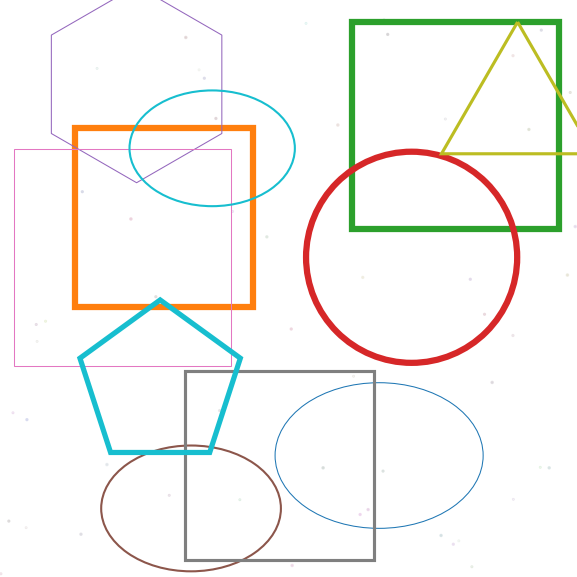[{"shape": "oval", "thickness": 0.5, "radius": 0.9, "center": [0.656, 0.21]}, {"shape": "square", "thickness": 3, "radius": 0.77, "center": [0.283, 0.623]}, {"shape": "square", "thickness": 3, "radius": 0.9, "center": [0.789, 0.782]}, {"shape": "circle", "thickness": 3, "radius": 0.91, "center": [0.713, 0.554]}, {"shape": "hexagon", "thickness": 0.5, "radius": 0.85, "center": [0.237, 0.853]}, {"shape": "oval", "thickness": 1, "radius": 0.78, "center": [0.331, 0.119]}, {"shape": "square", "thickness": 0.5, "radius": 0.94, "center": [0.212, 0.553]}, {"shape": "square", "thickness": 1.5, "radius": 0.82, "center": [0.484, 0.193]}, {"shape": "triangle", "thickness": 1.5, "radius": 0.76, "center": [0.896, 0.809]}, {"shape": "pentagon", "thickness": 2.5, "radius": 0.73, "center": [0.277, 0.334]}, {"shape": "oval", "thickness": 1, "radius": 0.72, "center": [0.367, 0.742]}]